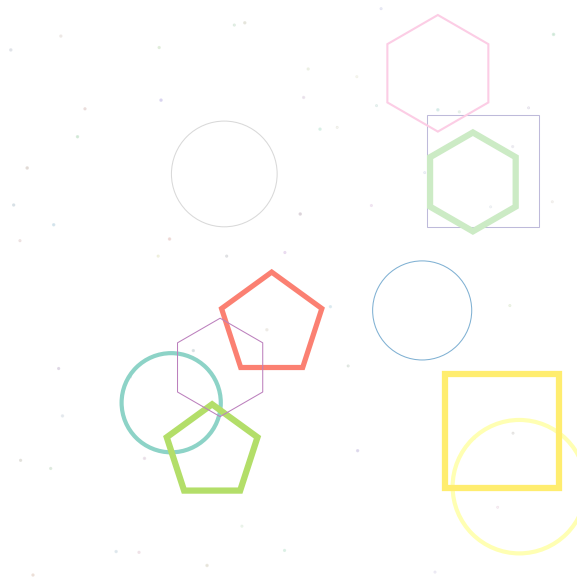[{"shape": "circle", "thickness": 2, "radius": 0.43, "center": [0.296, 0.302]}, {"shape": "circle", "thickness": 2, "radius": 0.58, "center": [0.899, 0.156]}, {"shape": "square", "thickness": 0.5, "radius": 0.48, "center": [0.837, 0.703]}, {"shape": "pentagon", "thickness": 2.5, "radius": 0.46, "center": [0.47, 0.437]}, {"shape": "circle", "thickness": 0.5, "radius": 0.43, "center": [0.731, 0.462]}, {"shape": "pentagon", "thickness": 3, "radius": 0.41, "center": [0.367, 0.216]}, {"shape": "hexagon", "thickness": 1, "radius": 0.5, "center": [0.758, 0.872]}, {"shape": "circle", "thickness": 0.5, "radius": 0.46, "center": [0.388, 0.698]}, {"shape": "hexagon", "thickness": 0.5, "radius": 0.43, "center": [0.381, 0.363]}, {"shape": "hexagon", "thickness": 3, "radius": 0.43, "center": [0.819, 0.684]}, {"shape": "square", "thickness": 3, "radius": 0.5, "center": [0.869, 0.253]}]